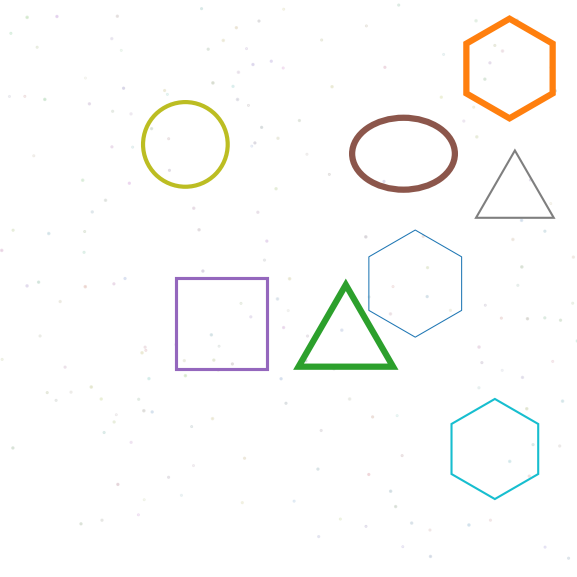[{"shape": "hexagon", "thickness": 0.5, "radius": 0.46, "center": [0.719, 0.508]}, {"shape": "hexagon", "thickness": 3, "radius": 0.43, "center": [0.882, 0.88]}, {"shape": "triangle", "thickness": 3, "radius": 0.47, "center": [0.599, 0.411]}, {"shape": "square", "thickness": 1.5, "radius": 0.4, "center": [0.383, 0.439]}, {"shape": "oval", "thickness": 3, "radius": 0.44, "center": [0.699, 0.733]}, {"shape": "triangle", "thickness": 1, "radius": 0.39, "center": [0.892, 0.661]}, {"shape": "circle", "thickness": 2, "radius": 0.37, "center": [0.321, 0.749]}, {"shape": "hexagon", "thickness": 1, "radius": 0.43, "center": [0.857, 0.222]}]